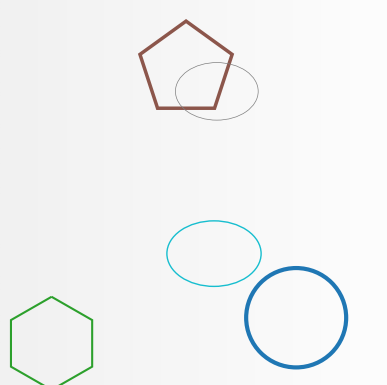[{"shape": "circle", "thickness": 3, "radius": 0.65, "center": [0.764, 0.175]}, {"shape": "hexagon", "thickness": 1.5, "radius": 0.6, "center": [0.133, 0.108]}, {"shape": "pentagon", "thickness": 2.5, "radius": 0.63, "center": [0.48, 0.82]}, {"shape": "oval", "thickness": 0.5, "radius": 0.53, "center": [0.56, 0.763]}, {"shape": "oval", "thickness": 1, "radius": 0.61, "center": [0.552, 0.341]}]